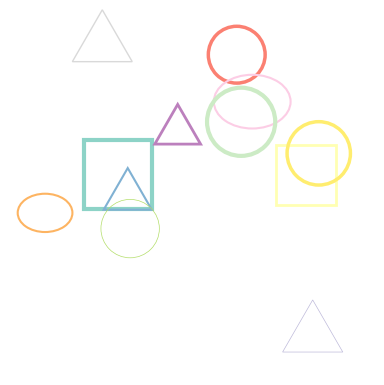[{"shape": "square", "thickness": 3, "radius": 0.44, "center": [0.307, 0.547]}, {"shape": "square", "thickness": 2, "radius": 0.39, "center": [0.795, 0.545]}, {"shape": "triangle", "thickness": 0.5, "radius": 0.45, "center": [0.812, 0.131]}, {"shape": "circle", "thickness": 2.5, "radius": 0.37, "center": [0.615, 0.858]}, {"shape": "triangle", "thickness": 1.5, "radius": 0.36, "center": [0.332, 0.491]}, {"shape": "oval", "thickness": 1.5, "radius": 0.36, "center": [0.117, 0.447]}, {"shape": "circle", "thickness": 0.5, "radius": 0.38, "center": [0.338, 0.406]}, {"shape": "oval", "thickness": 1.5, "radius": 0.5, "center": [0.655, 0.736]}, {"shape": "triangle", "thickness": 1, "radius": 0.45, "center": [0.266, 0.885]}, {"shape": "triangle", "thickness": 2, "radius": 0.34, "center": [0.462, 0.66]}, {"shape": "circle", "thickness": 3, "radius": 0.44, "center": [0.626, 0.684]}, {"shape": "circle", "thickness": 2.5, "radius": 0.41, "center": [0.828, 0.602]}]